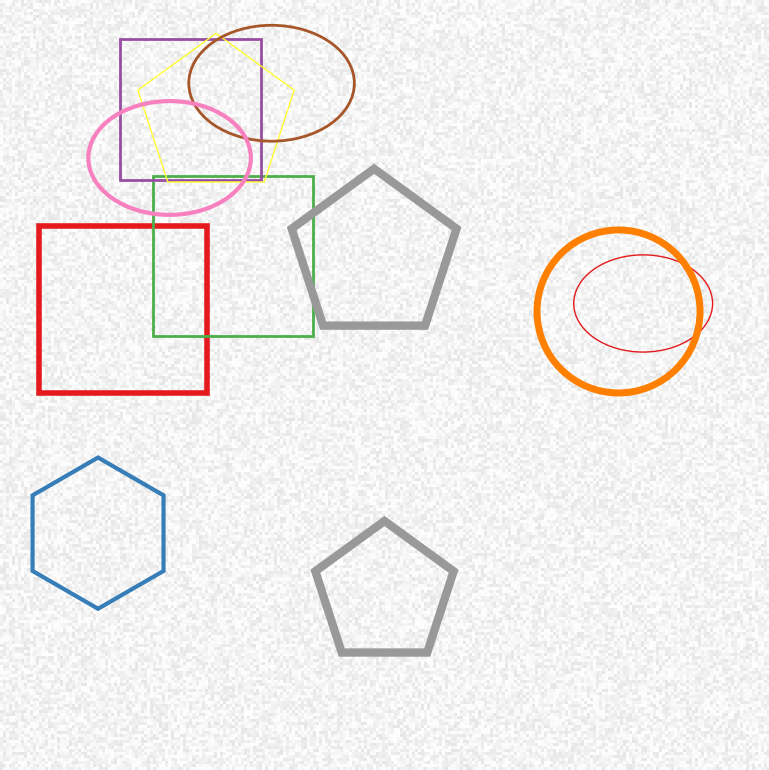[{"shape": "oval", "thickness": 0.5, "radius": 0.45, "center": [0.835, 0.606]}, {"shape": "square", "thickness": 2, "radius": 0.54, "center": [0.16, 0.598]}, {"shape": "hexagon", "thickness": 1.5, "radius": 0.49, "center": [0.127, 0.308]}, {"shape": "square", "thickness": 1, "radius": 0.52, "center": [0.303, 0.668]}, {"shape": "square", "thickness": 1, "radius": 0.46, "center": [0.247, 0.858]}, {"shape": "circle", "thickness": 2.5, "radius": 0.53, "center": [0.803, 0.596]}, {"shape": "pentagon", "thickness": 0.5, "radius": 0.53, "center": [0.281, 0.85]}, {"shape": "oval", "thickness": 1, "radius": 0.54, "center": [0.353, 0.892]}, {"shape": "oval", "thickness": 1.5, "radius": 0.53, "center": [0.22, 0.795]}, {"shape": "pentagon", "thickness": 3, "radius": 0.47, "center": [0.499, 0.229]}, {"shape": "pentagon", "thickness": 3, "radius": 0.56, "center": [0.486, 0.668]}]